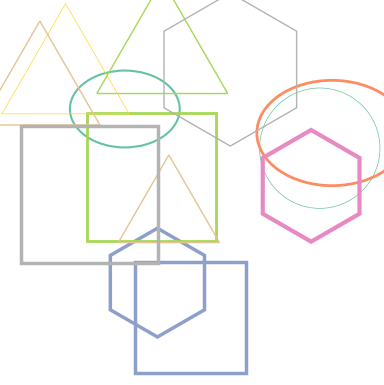[{"shape": "oval", "thickness": 1.5, "radius": 0.71, "center": [0.324, 0.717]}, {"shape": "circle", "thickness": 0.5, "radius": 0.78, "center": [0.831, 0.615]}, {"shape": "oval", "thickness": 2, "radius": 0.98, "center": [0.863, 0.655]}, {"shape": "hexagon", "thickness": 2.5, "radius": 0.71, "center": [0.409, 0.266]}, {"shape": "square", "thickness": 2.5, "radius": 0.72, "center": [0.495, 0.174]}, {"shape": "hexagon", "thickness": 3, "radius": 0.73, "center": [0.808, 0.517]}, {"shape": "triangle", "thickness": 1, "radius": 0.98, "center": [0.421, 0.855]}, {"shape": "square", "thickness": 2, "radius": 0.83, "center": [0.393, 0.54]}, {"shape": "triangle", "thickness": 0.5, "radius": 0.95, "center": [0.17, 0.8]}, {"shape": "triangle", "thickness": 1, "radius": 0.9, "center": [0.104, 0.765]}, {"shape": "triangle", "thickness": 1, "radius": 0.76, "center": [0.439, 0.446]}, {"shape": "square", "thickness": 2.5, "radius": 0.89, "center": [0.233, 0.496]}, {"shape": "hexagon", "thickness": 1, "radius": 0.99, "center": [0.598, 0.819]}]